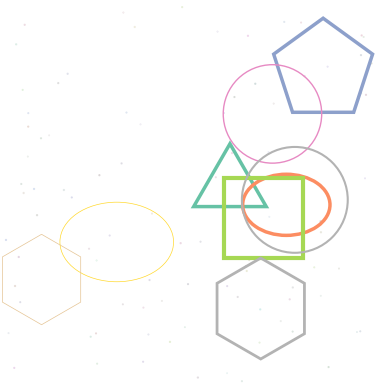[{"shape": "triangle", "thickness": 2.5, "radius": 0.54, "center": [0.597, 0.518]}, {"shape": "oval", "thickness": 2.5, "radius": 0.57, "center": [0.744, 0.468]}, {"shape": "pentagon", "thickness": 2.5, "radius": 0.68, "center": [0.839, 0.818]}, {"shape": "circle", "thickness": 1, "radius": 0.64, "center": [0.708, 0.704]}, {"shape": "square", "thickness": 3, "radius": 0.52, "center": [0.684, 0.433]}, {"shape": "oval", "thickness": 0.5, "radius": 0.74, "center": [0.303, 0.372]}, {"shape": "hexagon", "thickness": 0.5, "radius": 0.59, "center": [0.108, 0.274]}, {"shape": "hexagon", "thickness": 2, "radius": 0.66, "center": [0.677, 0.199]}, {"shape": "circle", "thickness": 1.5, "radius": 0.69, "center": [0.766, 0.481]}]